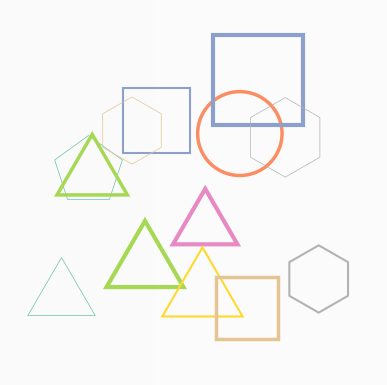[{"shape": "triangle", "thickness": 0.5, "radius": 0.5, "center": [0.159, 0.23]}, {"shape": "pentagon", "thickness": 0.5, "radius": 0.46, "center": [0.228, 0.556]}, {"shape": "circle", "thickness": 2.5, "radius": 0.54, "center": [0.619, 0.653]}, {"shape": "square", "thickness": 1.5, "radius": 0.43, "center": [0.404, 0.687]}, {"shape": "square", "thickness": 3, "radius": 0.58, "center": [0.665, 0.792]}, {"shape": "triangle", "thickness": 3, "radius": 0.48, "center": [0.53, 0.413]}, {"shape": "triangle", "thickness": 2.5, "radius": 0.52, "center": [0.238, 0.546]}, {"shape": "triangle", "thickness": 3, "radius": 0.57, "center": [0.374, 0.312]}, {"shape": "triangle", "thickness": 1.5, "radius": 0.6, "center": [0.522, 0.238]}, {"shape": "square", "thickness": 2.5, "radius": 0.4, "center": [0.637, 0.2]}, {"shape": "hexagon", "thickness": 0.5, "radius": 0.44, "center": [0.341, 0.661]}, {"shape": "hexagon", "thickness": 1.5, "radius": 0.44, "center": [0.822, 0.275]}, {"shape": "hexagon", "thickness": 0.5, "radius": 0.52, "center": [0.736, 0.643]}]